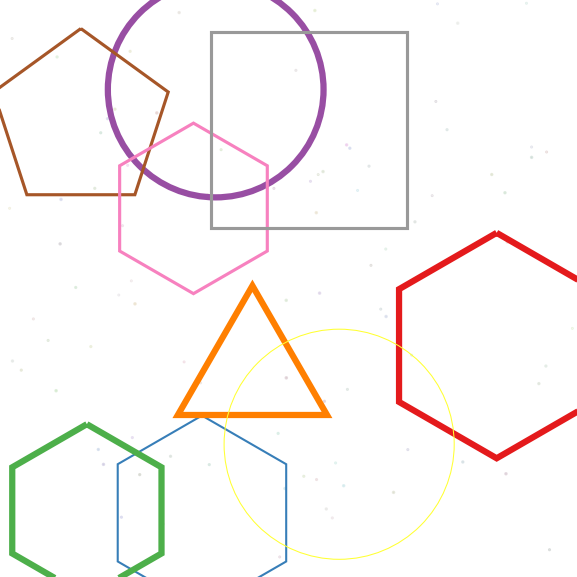[{"shape": "hexagon", "thickness": 3, "radius": 0.98, "center": [0.86, 0.401]}, {"shape": "hexagon", "thickness": 1, "radius": 0.84, "center": [0.35, 0.111]}, {"shape": "hexagon", "thickness": 3, "radius": 0.75, "center": [0.15, 0.115]}, {"shape": "circle", "thickness": 3, "radius": 0.93, "center": [0.374, 0.844]}, {"shape": "triangle", "thickness": 3, "radius": 0.75, "center": [0.437, 0.355]}, {"shape": "circle", "thickness": 0.5, "radius": 1.0, "center": [0.587, 0.23]}, {"shape": "pentagon", "thickness": 1.5, "radius": 0.8, "center": [0.14, 0.791]}, {"shape": "hexagon", "thickness": 1.5, "radius": 0.74, "center": [0.335, 0.638]}, {"shape": "square", "thickness": 1.5, "radius": 0.85, "center": [0.535, 0.774]}]